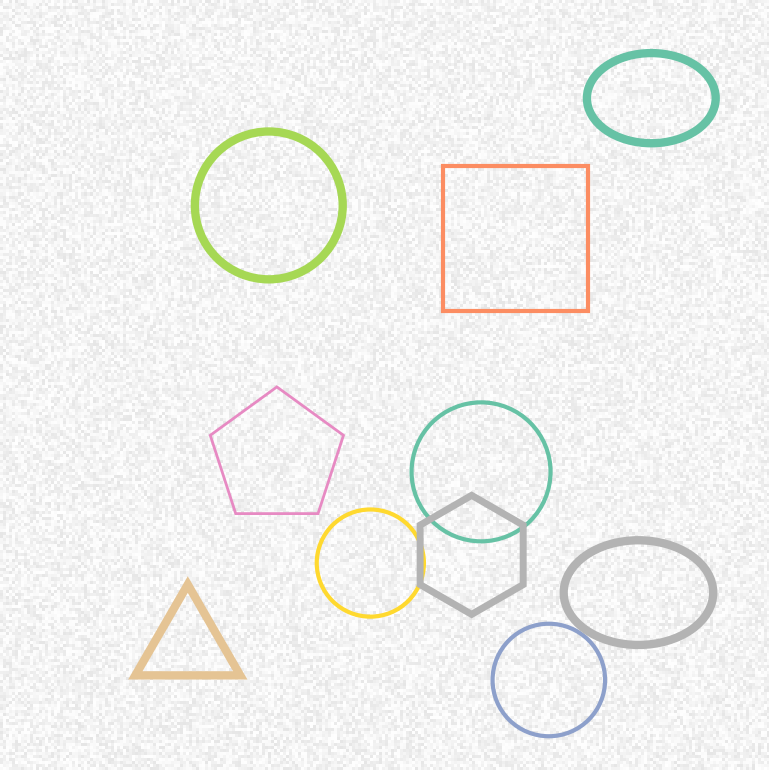[{"shape": "circle", "thickness": 1.5, "radius": 0.45, "center": [0.625, 0.387]}, {"shape": "oval", "thickness": 3, "radius": 0.42, "center": [0.846, 0.873]}, {"shape": "square", "thickness": 1.5, "radius": 0.47, "center": [0.67, 0.69]}, {"shape": "circle", "thickness": 1.5, "radius": 0.37, "center": [0.713, 0.117]}, {"shape": "pentagon", "thickness": 1, "radius": 0.45, "center": [0.36, 0.407]}, {"shape": "circle", "thickness": 3, "radius": 0.48, "center": [0.349, 0.733]}, {"shape": "circle", "thickness": 1.5, "radius": 0.35, "center": [0.481, 0.269]}, {"shape": "triangle", "thickness": 3, "radius": 0.39, "center": [0.244, 0.162]}, {"shape": "oval", "thickness": 3, "radius": 0.49, "center": [0.829, 0.23]}, {"shape": "hexagon", "thickness": 2.5, "radius": 0.39, "center": [0.613, 0.279]}]